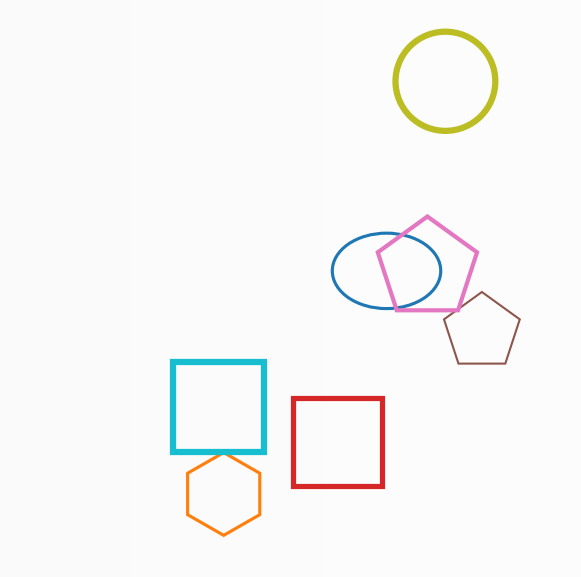[{"shape": "oval", "thickness": 1.5, "radius": 0.47, "center": [0.665, 0.53]}, {"shape": "hexagon", "thickness": 1.5, "radius": 0.36, "center": [0.385, 0.144]}, {"shape": "square", "thickness": 2.5, "radius": 0.38, "center": [0.581, 0.234]}, {"shape": "pentagon", "thickness": 1, "radius": 0.34, "center": [0.829, 0.425]}, {"shape": "pentagon", "thickness": 2, "radius": 0.45, "center": [0.735, 0.534]}, {"shape": "circle", "thickness": 3, "radius": 0.43, "center": [0.766, 0.858]}, {"shape": "square", "thickness": 3, "radius": 0.39, "center": [0.376, 0.295]}]